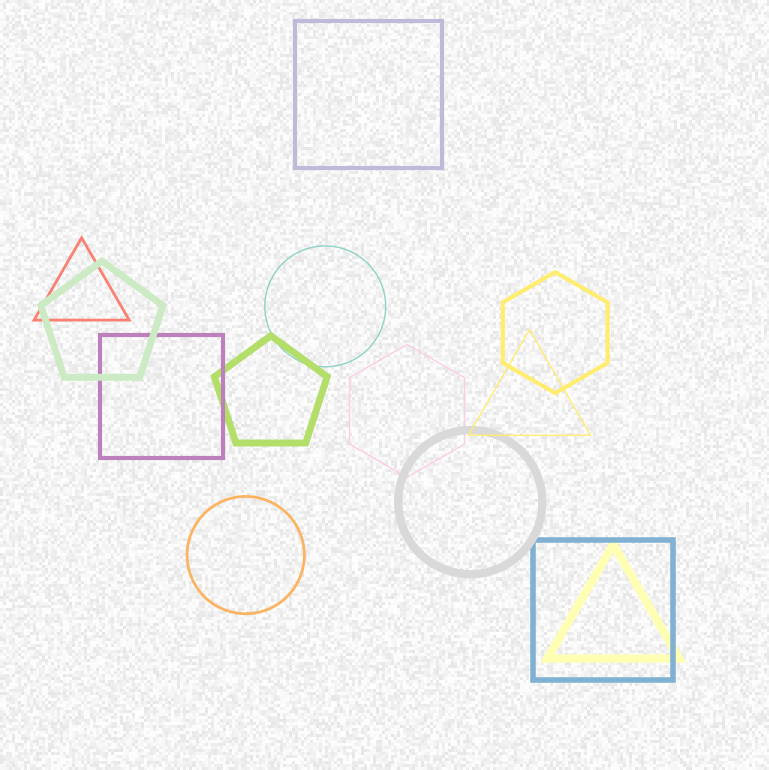[{"shape": "circle", "thickness": 0.5, "radius": 0.39, "center": [0.422, 0.602]}, {"shape": "triangle", "thickness": 3, "radius": 0.49, "center": [0.796, 0.194]}, {"shape": "square", "thickness": 1.5, "radius": 0.48, "center": [0.479, 0.877]}, {"shape": "triangle", "thickness": 1, "radius": 0.36, "center": [0.106, 0.62]}, {"shape": "square", "thickness": 2, "radius": 0.45, "center": [0.783, 0.208]}, {"shape": "circle", "thickness": 1, "radius": 0.38, "center": [0.319, 0.279]}, {"shape": "pentagon", "thickness": 2.5, "radius": 0.38, "center": [0.352, 0.487]}, {"shape": "hexagon", "thickness": 0.5, "radius": 0.43, "center": [0.529, 0.466]}, {"shape": "circle", "thickness": 3, "radius": 0.47, "center": [0.611, 0.348]}, {"shape": "square", "thickness": 1.5, "radius": 0.4, "center": [0.21, 0.485]}, {"shape": "pentagon", "thickness": 2.5, "radius": 0.42, "center": [0.132, 0.578]}, {"shape": "hexagon", "thickness": 1.5, "radius": 0.39, "center": [0.721, 0.568]}, {"shape": "triangle", "thickness": 0.5, "radius": 0.46, "center": [0.688, 0.48]}]